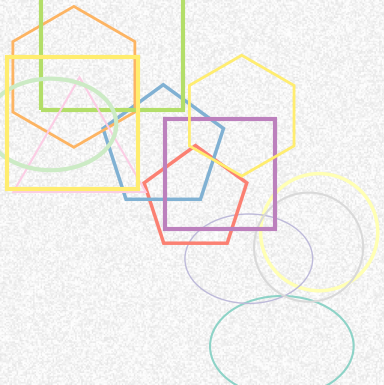[{"shape": "oval", "thickness": 1.5, "radius": 0.93, "center": [0.732, 0.101]}, {"shape": "circle", "thickness": 2.5, "radius": 0.76, "center": [0.829, 0.397]}, {"shape": "oval", "thickness": 1, "radius": 0.83, "center": [0.646, 0.328]}, {"shape": "pentagon", "thickness": 2.5, "radius": 0.7, "center": [0.508, 0.482]}, {"shape": "pentagon", "thickness": 2.5, "radius": 0.82, "center": [0.424, 0.615]}, {"shape": "hexagon", "thickness": 2, "radius": 0.91, "center": [0.192, 0.8]}, {"shape": "square", "thickness": 3, "radius": 0.92, "center": [0.291, 0.898]}, {"shape": "triangle", "thickness": 1.5, "radius": 0.99, "center": [0.207, 0.601]}, {"shape": "circle", "thickness": 1.5, "radius": 0.71, "center": [0.802, 0.358]}, {"shape": "square", "thickness": 3, "radius": 0.71, "center": [0.572, 0.547]}, {"shape": "oval", "thickness": 3, "radius": 0.85, "center": [0.132, 0.677]}, {"shape": "square", "thickness": 3, "radius": 0.85, "center": [0.188, 0.681]}, {"shape": "hexagon", "thickness": 2, "radius": 0.78, "center": [0.628, 0.7]}]